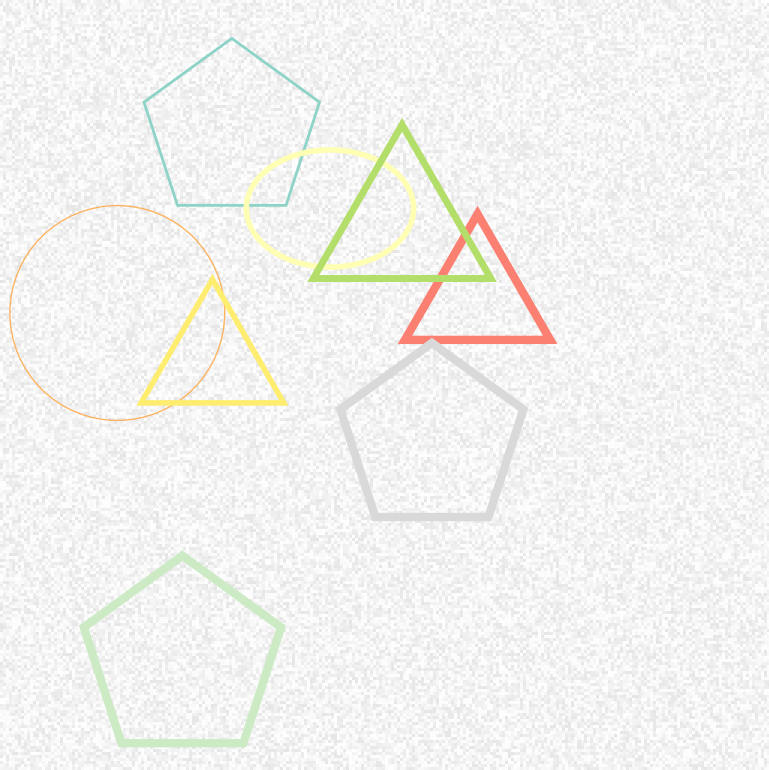[{"shape": "pentagon", "thickness": 1, "radius": 0.6, "center": [0.301, 0.83]}, {"shape": "oval", "thickness": 2, "radius": 0.54, "center": [0.429, 0.729]}, {"shape": "triangle", "thickness": 3, "radius": 0.54, "center": [0.62, 0.613]}, {"shape": "circle", "thickness": 0.5, "radius": 0.7, "center": [0.152, 0.594]}, {"shape": "triangle", "thickness": 2.5, "radius": 0.67, "center": [0.522, 0.705]}, {"shape": "pentagon", "thickness": 3, "radius": 0.62, "center": [0.561, 0.43]}, {"shape": "pentagon", "thickness": 3, "radius": 0.67, "center": [0.237, 0.144]}, {"shape": "triangle", "thickness": 2, "radius": 0.53, "center": [0.276, 0.53]}]